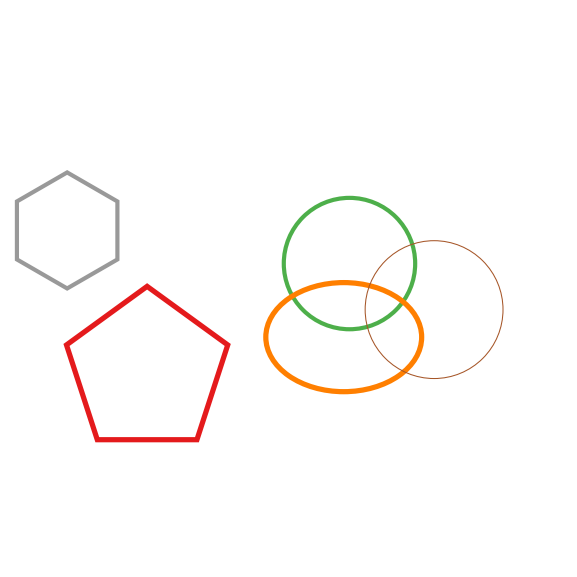[{"shape": "pentagon", "thickness": 2.5, "radius": 0.73, "center": [0.255, 0.356]}, {"shape": "circle", "thickness": 2, "radius": 0.57, "center": [0.605, 0.543]}, {"shape": "oval", "thickness": 2.5, "radius": 0.67, "center": [0.595, 0.415]}, {"shape": "circle", "thickness": 0.5, "radius": 0.6, "center": [0.752, 0.463]}, {"shape": "hexagon", "thickness": 2, "radius": 0.5, "center": [0.116, 0.6]}]